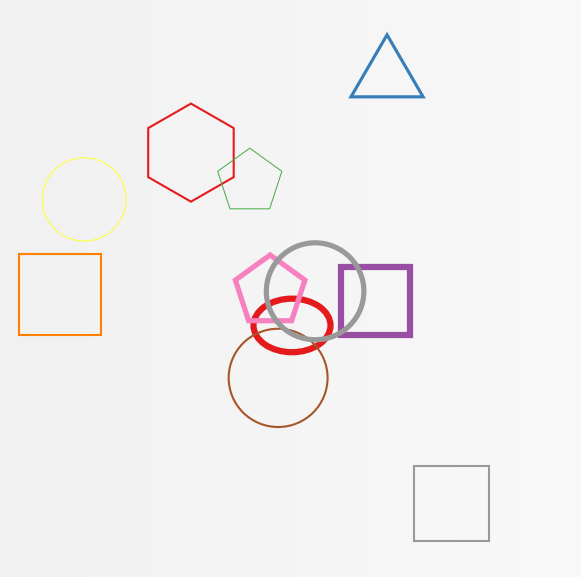[{"shape": "hexagon", "thickness": 1, "radius": 0.42, "center": [0.329, 0.735]}, {"shape": "oval", "thickness": 3, "radius": 0.33, "center": [0.502, 0.436]}, {"shape": "triangle", "thickness": 1.5, "radius": 0.36, "center": [0.666, 0.867]}, {"shape": "pentagon", "thickness": 0.5, "radius": 0.29, "center": [0.43, 0.685]}, {"shape": "square", "thickness": 3, "radius": 0.3, "center": [0.647, 0.478]}, {"shape": "square", "thickness": 1, "radius": 0.35, "center": [0.103, 0.489]}, {"shape": "circle", "thickness": 0.5, "radius": 0.36, "center": [0.145, 0.654]}, {"shape": "circle", "thickness": 1, "radius": 0.43, "center": [0.479, 0.345]}, {"shape": "pentagon", "thickness": 2.5, "radius": 0.31, "center": [0.465, 0.495]}, {"shape": "square", "thickness": 1, "radius": 0.32, "center": [0.776, 0.127]}, {"shape": "circle", "thickness": 2.5, "radius": 0.42, "center": [0.542, 0.495]}]